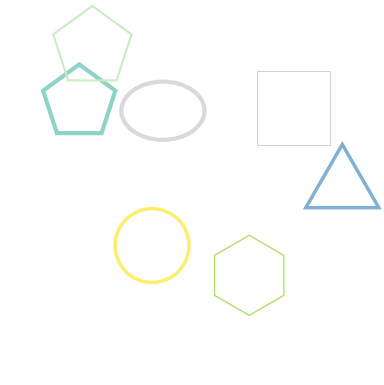[{"shape": "pentagon", "thickness": 3, "radius": 0.49, "center": [0.206, 0.734]}, {"shape": "square", "thickness": 0.5, "radius": 0.48, "center": [0.761, 0.719]}, {"shape": "triangle", "thickness": 2.5, "radius": 0.55, "center": [0.889, 0.515]}, {"shape": "hexagon", "thickness": 1, "radius": 0.52, "center": [0.647, 0.285]}, {"shape": "oval", "thickness": 3, "radius": 0.54, "center": [0.423, 0.712]}, {"shape": "pentagon", "thickness": 1.5, "radius": 0.53, "center": [0.24, 0.878]}, {"shape": "circle", "thickness": 2.5, "radius": 0.48, "center": [0.395, 0.362]}]